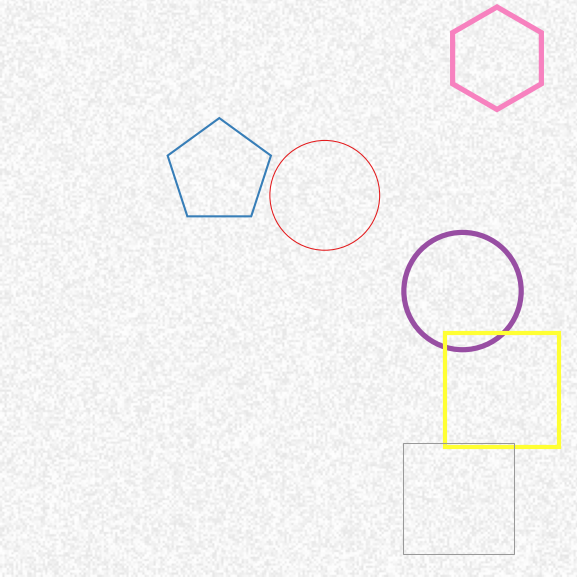[{"shape": "circle", "thickness": 0.5, "radius": 0.48, "center": [0.562, 0.661]}, {"shape": "pentagon", "thickness": 1, "radius": 0.47, "center": [0.38, 0.701]}, {"shape": "circle", "thickness": 2.5, "radius": 0.51, "center": [0.801, 0.495]}, {"shape": "square", "thickness": 2, "radius": 0.49, "center": [0.87, 0.324]}, {"shape": "hexagon", "thickness": 2.5, "radius": 0.44, "center": [0.861, 0.898]}, {"shape": "square", "thickness": 0.5, "radius": 0.48, "center": [0.793, 0.136]}]